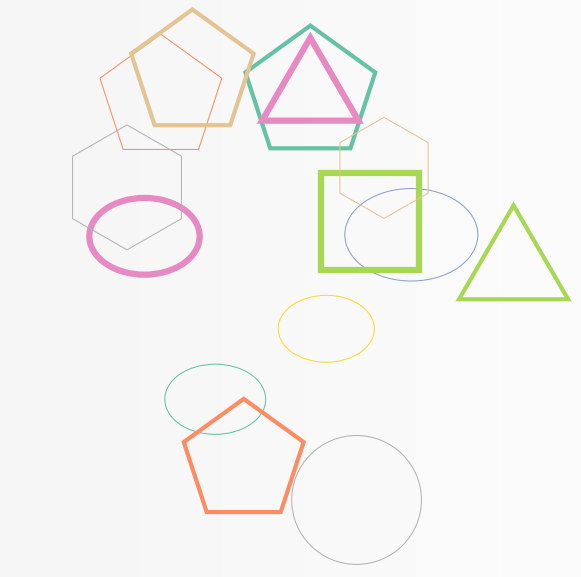[{"shape": "pentagon", "thickness": 2, "radius": 0.59, "center": [0.534, 0.837]}, {"shape": "oval", "thickness": 0.5, "radius": 0.43, "center": [0.37, 0.308]}, {"shape": "pentagon", "thickness": 0.5, "radius": 0.55, "center": [0.277, 0.83]}, {"shape": "pentagon", "thickness": 2, "radius": 0.54, "center": [0.419, 0.2]}, {"shape": "oval", "thickness": 0.5, "radius": 0.57, "center": [0.708, 0.593]}, {"shape": "triangle", "thickness": 3, "radius": 0.48, "center": [0.534, 0.838]}, {"shape": "oval", "thickness": 3, "radius": 0.47, "center": [0.249, 0.59]}, {"shape": "square", "thickness": 3, "radius": 0.42, "center": [0.637, 0.616]}, {"shape": "triangle", "thickness": 2, "radius": 0.54, "center": [0.884, 0.535]}, {"shape": "oval", "thickness": 0.5, "radius": 0.41, "center": [0.561, 0.43]}, {"shape": "hexagon", "thickness": 0.5, "radius": 0.44, "center": [0.661, 0.708]}, {"shape": "pentagon", "thickness": 2, "radius": 0.55, "center": [0.331, 0.872]}, {"shape": "hexagon", "thickness": 0.5, "radius": 0.54, "center": [0.219, 0.675]}, {"shape": "circle", "thickness": 0.5, "radius": 0.56, "center": [0.613, 0.133]}]